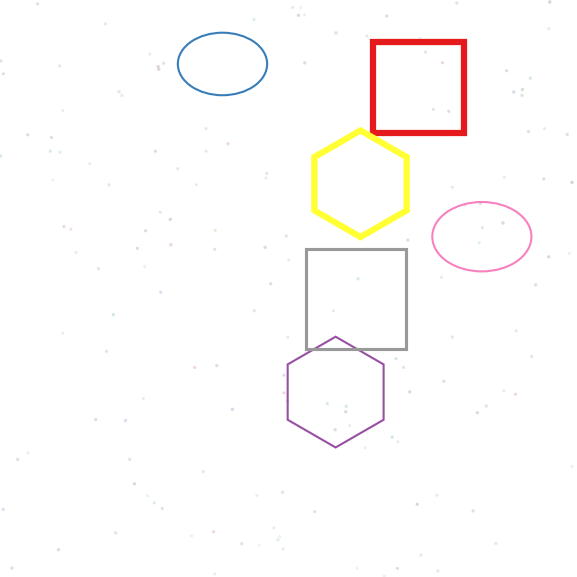[{"shape": "square", "thickness": 3, "radius": 0.39, "center": [0.724, 0.847]}, {"shape": "oval", "thickness": 1, "radius": 0.39, "center": [0.385, 0.888]}, {"shape": "hexagon", "thickness": 1, "radius": 0.48, "center": [0.581, 0.32]}, {"shape": "hexagon", "thickness": 3, "radius": 0.46, "center": [0.624, 0.681]}, {"shape": "oval", "thickness": 1, "radius": 0.43, "center": [0.834, 0.589]}, {"shape": "square", "thickness": 1.5, "radius": 0.43, "center": [0.616, 0.481]}]